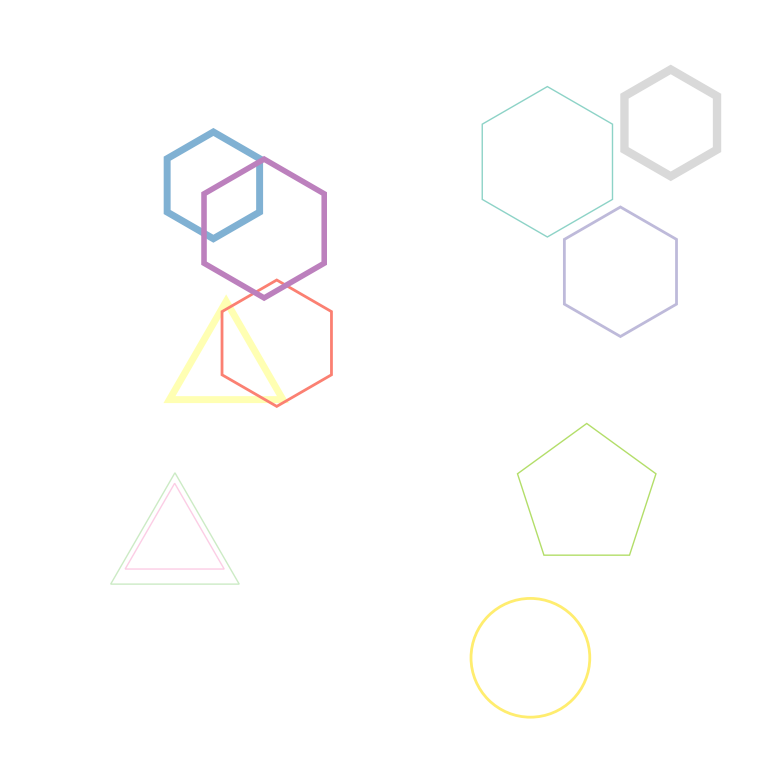[{"shape": "hexagon", "thickness": 0.5, "radius": 0.49, "center": [0.711, 0.79]}, {"shape": "triangle", "thickness": 2.5, "radius": 0.43, "center": [0.294, 0.524]}, {"shape": "hexagon", "thickness": 1, "radius": 0.42, "center": [0.806, 0.647]}, {"shape": "hexagon", "thickness": 1, "radius": 0.41, "center": [0.359, 0.554]}, {"shape": "hexagon", "thickness": 2.5, "radius": 0.35, "center": [0.277, 0.759]}, {"shape": "pentagon", "thickness": 0.5, "radius": 0.47, "center": [0.762, 0.355]}, {"shape": "triangle", "thickness": 0.5, "radius": 0.37, "center": [0.227, 0.298]}, {"shape": "hexagon", "thickness": 3, "radius": 0.35, "center": [0.871, 0.84]}, {"shape": "hexagon", "thickness": 2, "radius": 0.45, "center": [0.343, 0.703]}, {"shape": "triangle", "thickness": 0.5, "radius": 0.48, "center": [0.227, 0.29]}, {"shape": "circle", "thickness": 1, "radius": 0.39, "center": [0.689, 0.146]}]